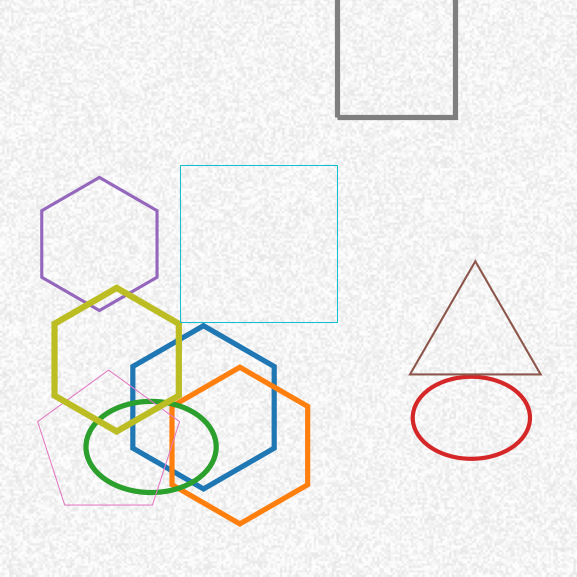[{"shape": "hexagon", "thickness": 2.5, "radius": 0.71, "center": [0.352, 0.294]}, {"shape": "hexagon", "thickness": 2.5, "radius": 0.68, "center": [0.415, 0.228]}, {"shape": "oval", "thickness": 2.5, "radius": 0.56, "center": [0.262, 0.225]}, {"shape": "oval", "thickness": 2, "radius": 0.51, "center": [0.816, 0.276]}, {"shape": "hexagon", "thickness": 1.5, "radius": 0.58, "center": [0.172, 0.577]}, {"shape": "triangle", "thickness": 1, "radius": 0.65, "center": [0.823, 0.416]}, {"shape": "pentagon", "thickness": 0.5, "radius": 0.65, "center": [0.188, 0.229]}, {"shape": "square", "thickness": 2.5, "radius": 0.51, "center": [0.686, 0.899]}, {"shape": "hexagon", "thickness": 3, "radius": 0.62, "center": [0.202, 0.376]}, {"shape": "square", "thickness": 0.5, "radius": 0.68, "center": [0.447, 0.577]}]